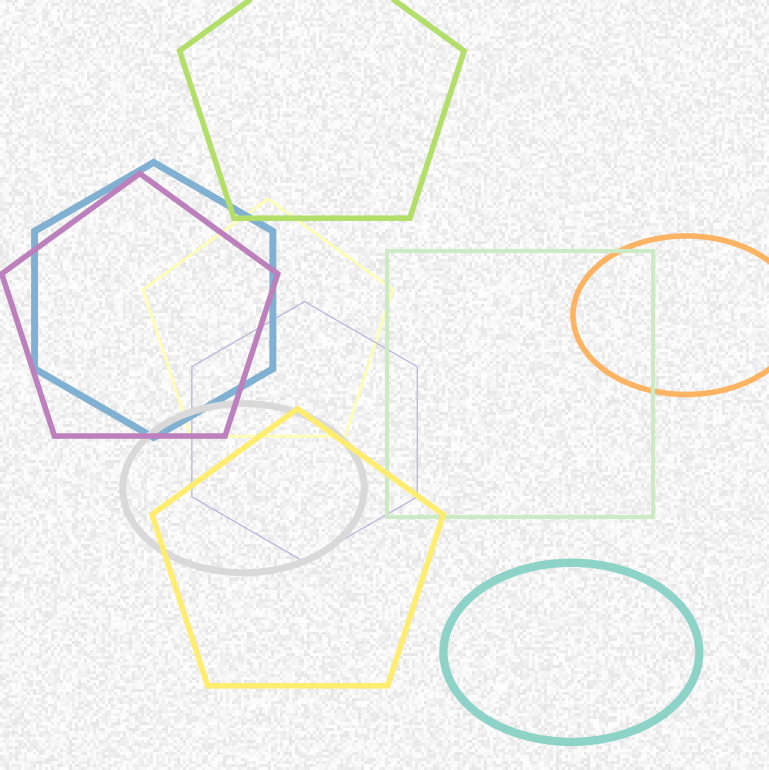[{"shape": "oval", "thickness": 3, "radius": 0.83, "center": [0.742, 0.153]}, {"shape": "pentagon", "thickness": 1, "radius": 0.85, "center": [0.348, 0.571]}, {"shape": "hexagon", "thickness": 0.5, "radius": 0.85, "center": [0.396, 0.439]}, {"shape": "hexagon", "thickness": 2.5, "radius": 0.89, "center": [0.2, 0.61]}, {"shape": "oval", "thickness": 2, "radius": 0.74, "center": [0.891, 0.591]}, {"shape": "pentagon", "thickness": 2, "radius": 0.97, "center": [0.418, 0.874]}, {"shape": "oval", "thickness": 2.5, "radius": 0.78, "center": [0.316, 0.366]}, {"shape": "pentagon", "thickness": 2, "radius": 0.94, "center": [0.181, 0.586]}, {"shape": "square", "thickness": 1.5, "radius": 0.86, "center": [0.675, 0.501]}, {"shape": "pentagon", "thickness": 2, "radius": 0.99, "center": [0.387, 0.27]}]